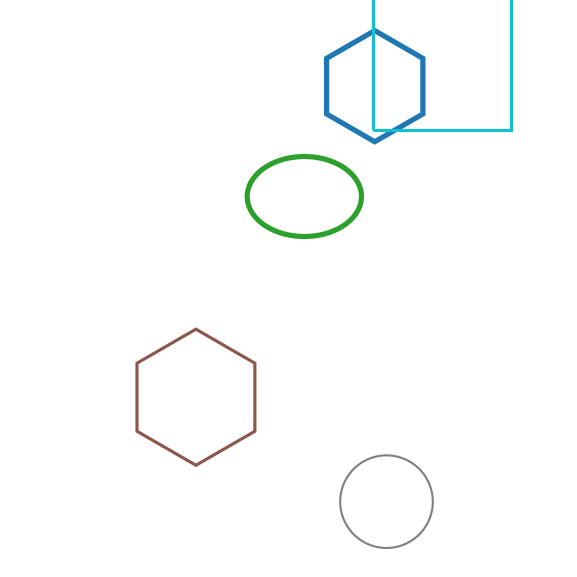[{"shape": "hexagon", "thickness": 2.5, "radius": 0.48, "center": [0.649, 0.85]}, {"shape": "oval", "thickness": 2.5, "radius": 0.49, "center": [0.527, 0.659]}, {"shape": "hexagon", "thickness": 1.5, "radius": 0.59, "center": [0.339, 0.311]}, {"shape": "circle", "thickness": 1, "radius": 0.4, "center": [0.669, 0.13]}, {"shape": "square", "thickness": 1.5, "radius": 0.59, "center": [0.765, 0.893]}]